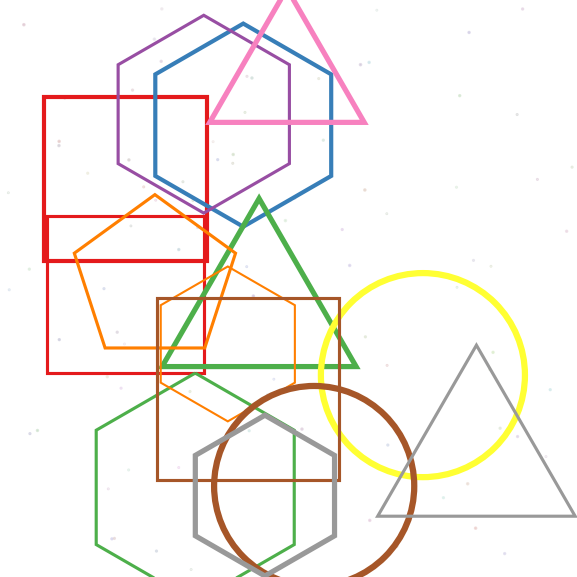[{"shape": "square", "thickness": 2, "radius": 0.71, "center": [0.217, 0.689]}, {"shape": "square", "thickness": 1.5, "radius": 0.68, "center": [0.217, 0.489]}, {"shape": "hexagon", "thickness": 2, "radius": 0.88, "center": [0.421, 0.782]}, {"shape": "hexagon", "thickness": 1.5, "radius": 0.99, "center": [0.338, 0.155]}, {"shape": "triangle", "thickness": 2.5, "radius": 0.97, "center": [0.449, 0.461]}, {"shape": "hexagon", "thickness": 1.5, "radius": 0.86, "center": [0.353, 0.801]}, {"shape": "pentagon", "thickness": 1.5, "radius": 0.73, "center": [0.268, 0.515]}, {"shape": "hexagon", "thickness": 1, "radius": 0.67, "center": [0.394, 0.404]}, {"shape": "circle", "thickness": 3, "radius": 0.88, "center": [0.732, 0.35]}, {"shape": "square", "thickness": 1.5, "radius": 0.79, "center": [0.43, 0.326]}, {"shape": "circle", "thickness": 3, "radius": 0.87, "center": [0.544, 0.158]}, {"shape": "triangle", "thickness": 2.5, "radius": 0.77, "center": [0.497, 0.864]}, {"shape": "hexagon", "thickness": 2.5, "radius": 0.7, "center": [0.459, 0.141]}, {"shape": "triangle", "thickness": 1.5, "radius": 0.99, "center": [0.825, 0.204]}]